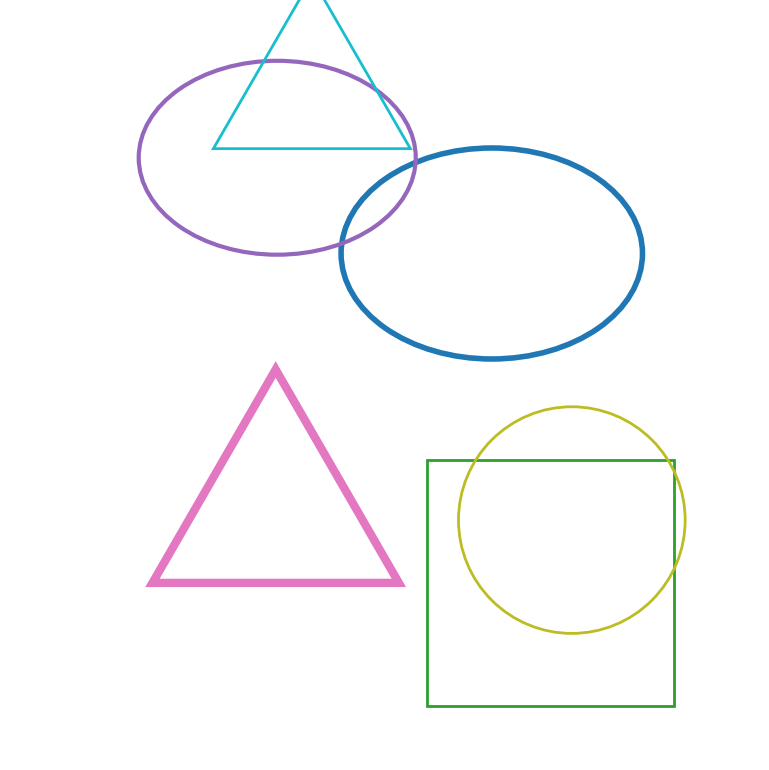[{"shape": "oval", "thickness": 2, "radius": 0.98, "center": [0.639, 0.671]}, {"shape": "square", "thickness": 1, "radius": 0.8, "center": [0.715, 0.243]}, {"shape": "oval", "thickness": 1.5, "radius": 0.9, "center": [0.36, 0.795]}, {"shape": "triangle", "thickness": 3, "radius": 0.92, "center": [0.358, 0.335]}, {"shape": "circle", "thickness": 1, "radius": 0.74, "center": [0.743, 0.325]}, {"shape": "triangle", "thickness": 1, "radius": 0.74, "center": [0.405, 0.881]}]